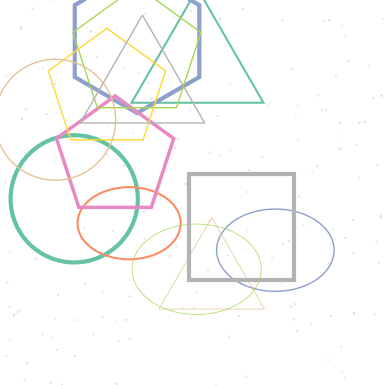[{"shape": "circle", "thickness": 3, "radius": 0.83, "center": [0.193, 0.484]}, {"shape": "triangle", "thickness": 1.5, "radius": 0.99, "center": [0.513, 0.832]}, {"shape": "oval", "thickness": 1.5, "radius": 0.67, "center": [0.335, 0.42]}, {"shape": "hexagon", "thickness": 3, "radius": 0.93, "center": [0.356, 0.893]}, {"shape": "oval", "thickness": 1, "radius": 0.76, "center": [0.715, 0.35]}, {"shape": "pentagon", "thickness": 2.5, "radius": 0.8, "center": [0.299, 0.591]}, {"shape": "pentagon", "thickness": 1, "radius": 0.87, "center": [0.356, 0.862]}, {"shape": "oval", "thickness": 0.5, "radius": 0.84, "center": [0.511, 0.301]}, {"shape": "pentagon", "thickness": 1, "radius": 0.8, "center": [0.278, 0.766]}, {"shape": "triangle", "thickness": 0.5, "radius": 0.79, "center": [0.55, 0.276]}, {"shape": "circle", "thickness": 1, "radius": 0.79, "center": [0.143, 0.689]}, {"shape": "square", "thickness": 3, "radius": 0.68, "center": [0.627, 0.41]}, {"shape": "triangle", "thickness": 1, "radius": 0.93, "center": [0.37, 0.774]}]